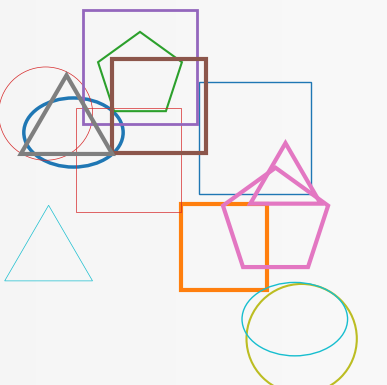[{"shape": "oval", "thickness": 2.5, "radius": 0.64, "center": [0.19, 0.656]}, {"shape": "square", "thickness": 1, "radius": 0.72, "center": [0.659, 0.641]}, {"shape": "square", "thickness": 3, "radius": 0.55, "center": [0.577, 0.359]}, {"shape": "pentagon", "thickness": 1.5, "radius": 0.57, "center": [0.361, 0.803]}, {"shape": "circle", "thickness": 0.5, "radius": 0.61, "center": [0.118, 0.705]}, {"shape": "square", "thickness": 0.5, "radius": 0.68, "center": [0.331, 0.585]}, {"shape": "square", "thickness": 2, "radius": 0.74, "center": [0.361, 0.826]}, {"shape": "square", "thickness": 3, "radius": 0.61, "center": [0.41, 0.725]}, {"shape": "pentagon", "thickness": 3, "radius": 0.71, "center": [0.711, 0.422]}, {"shape": "triangle", "thickness": 3, "radius": 0.52, "center": [0.737, 0.523]}, {"shape": "triangle", "thickness": 3, "radius": 0.68, "center": [0.172, 0.668]}, {"shape": "circle", "thickness": 1.5, "radius": 0.71, "center": [0.778, 0.12]}, {"shape": "oval", "thickness": 1, "radius": 0.68, "center": [0.761, 0.171]}, {"shape": "triangle", "thickness": 0.5, "radius": 0.65, "center": [0.125, 0.336]}]